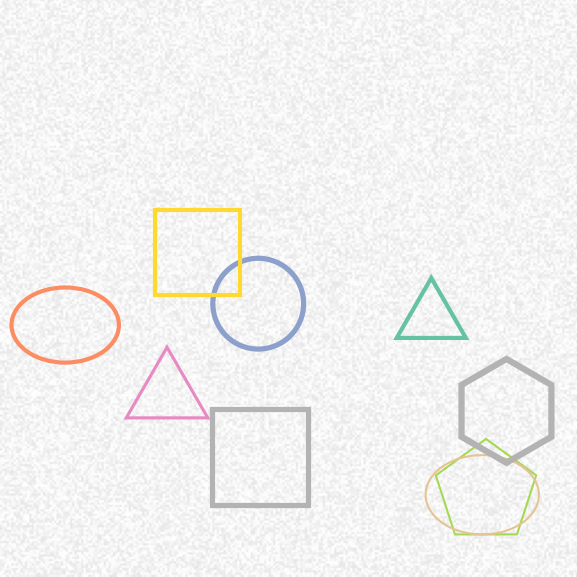[{"shape": "triangle", "thickness": 2, "radius": 0.35, "center": [0.747, 0.449]}, {"shape": "oval", "thickness": 2, "radius": 0.46, "center": [0.113, 0.436]}, {"shape": "circle", "thickness": 2.5, "radius": 0.39, "center": [0.447, 0.473]}, {"shape": "triangle", "thickness": 1.5, "radius": 0.41, "center": [0.289, 0.316]}, {"shape": "pentagon", "thickness": 1, "radius": 0.46, "center": [0.842, 0.148]}, {"shape": "square", "thickness": 2, "radius": 0.37, "center": [0.342, 0.562]}, {"shape": "oval", "thickness": 1, "radius": 0.49, "center": [0.835, 0.142]}, {"shape": "square", "thickness": 2.5, "radius": 0.42, "center": [0.45, 0.208]}, {"shape": "hexagon", "thickness": 3, "radius": 0.45, "center": [0.877, 0.288]}]